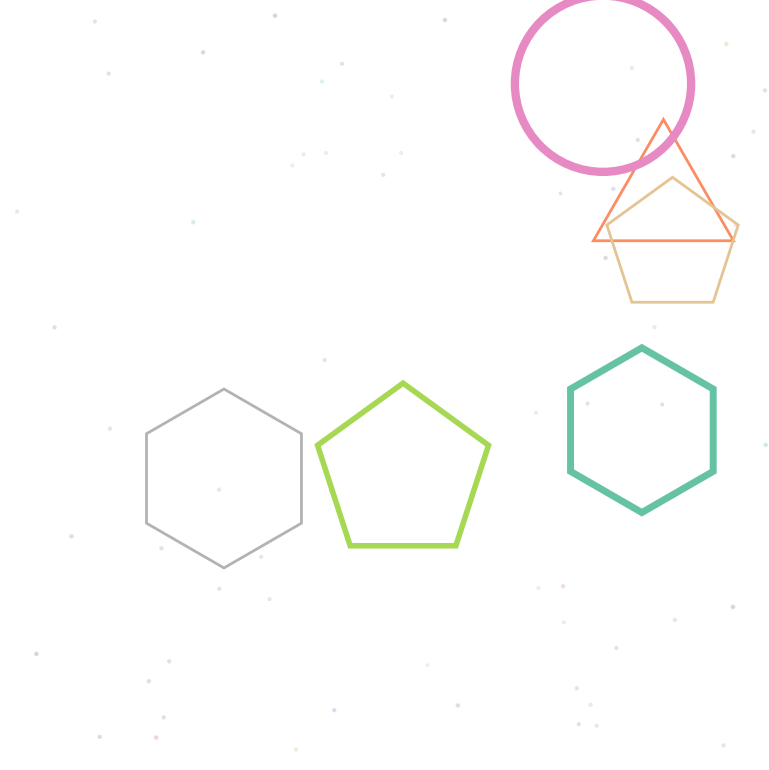[{"shape": "hexagon", "thickness": 2.5, "radius": 0.53, "center": [0.834, 0.441]}, {"shape": "triangle", "thickness": 1, "radius": 0.53, "center": [0.862, 0.74]}, {"shape": "circle", "thickness": 3, "radius": 0.57, "center": [0.783, 0.891]}, {"shape": "pentagon", "thickness": 2, "radius": 0.58, "center": [0.523, 0.386]}, {"shape": "pentagon", "thickness": 1, "radius": 0.45, "center": [0.873, 0.68]}, {"shape": "hexagon", "thickness": 1, "radius": 0.58, "center": [0.291, 0.379]}]